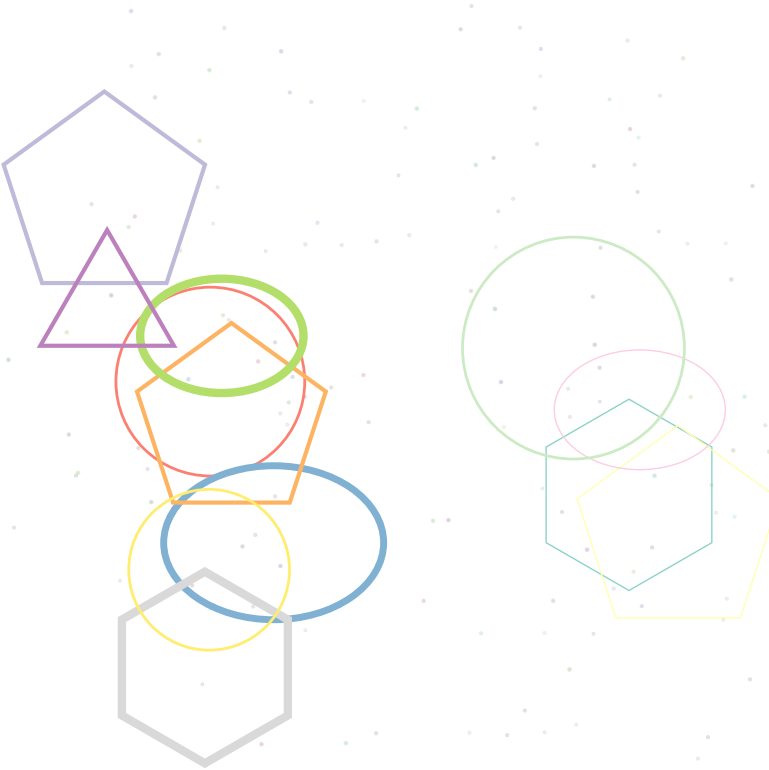[{"shape": "hexagon", "thickness": 0.5, "radius": 0.62, "center": [0.817, 0.357]}, {"shape": "pentagon", "thickness": 0.5, "radius": 0.69, "center": [0.881, 0.309]}, {"shape": "pentagon", "thickness": 1.5, "radius": 0.69, "center": [0.135, 0.744]}, {"shape": "circle", "thickness": 1, "radius": 0.61, "center": [0.273, 0.504]}, {"shape": "oval", "thickness": 2.5, "radius": 0.71, "center": [0.355, 0.295]}, {"shape": "pentagon", "thickness": 1.5, "radius": 0.64, "center": [0.301, 0.452]}, {"shape": "oval", "thickness": 3, "radius": 0.53, "center": [0.288, 0.564]}, {"shape": "oval", "thickness": 0.5, "radius": 0.56, "center": [0.831, 0.468]}, {"shape": "hexagon", "thickness": 3, "radius": 0.62, "center": [0.266, 0.133]}, {"shape": "triangle", "thickness": 1.5, "radius": 0.5, "center": [0.139, 0.601]}, {"shape": "circle", "thickness": 1, "radius": 0.72, "center": [0.745, 0.548]}, {"shape": "circle", "thickness": 1, "radius": 0.52, "center": [0.272, 0.26]}]